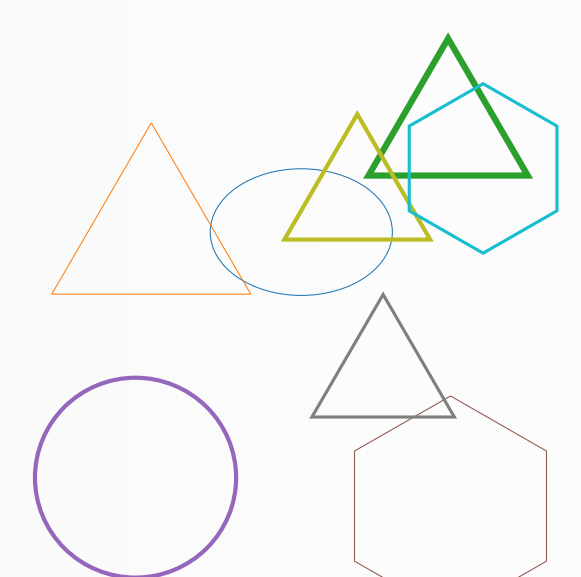[{"shape": "oval", "thickness": 0.5, "radius": 0.78, "center": [0.518, 0.597]}, {"shape": "triangle", "thickness": 0.5, "radius": 0.99, "center": [0.26, 0.589]}, {"shape": "triangle", "thickness": 3, "radius": 0.79, "center": [0.771, 0.774]}, {"shape": "circle", "thickness": 2, "radius": 0.87, "center": [0.233, 0.172]}, {"shape": "hexagon", "thickness": 0.5, "radius": 0.95, "center": [0.775, 0.123]}, {"shape": "triangle", "thickness": 1.5, "radius": 0.71, "center": [0.659, 0.348]}, {"shape": "triangle", "thickness": 2, "radius": 0.72, "center": [0.615, 0.657]}, {"shape": "hexagon", "thickness": 1.5, "radius": 0.73, "center": [0.831, 0.707]}]